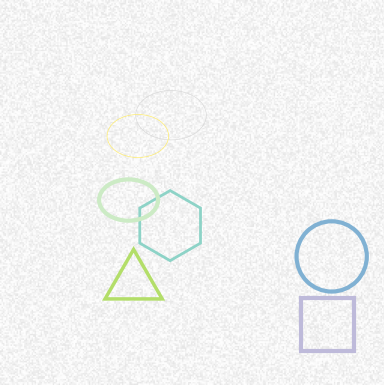[{"shape": "hexagon", "thickness": 2, "radius": 0.46, "center": [0.442, 0.414]}, {"shape": "square", "thickness": 3, "radius": 0.35, "center": [0.852, 0.157]}, {"shape": "circle", "thickness": 3, "radius": 0.46, "center": [0.861, 0.334]}, {"shape": "triangle", "thickness": 2.5, "radius": 0.43, "center": [0.347, 0.266]}, {"shape": "oval", "thickness": 0.5, "radius": 0.46, "center": [0.444, 0.701]}, {"shape": "oval", "thickness": 3, "radius": 0.38, "center": [0.334, 0.48]}, {"shape": "oval", "thickness": 0.5, "radius": 0.4, "center": [0.358, 0.647]}]